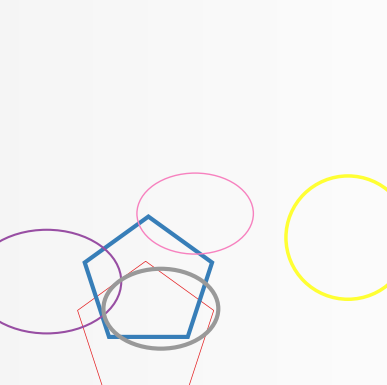[{"shape": "pentagon", "thickness": 0.5, "radius": 0.92, "center": [0.376, 0.137]}, {"shape": "pentagon", "thickness": 3, "radius": 0.86, "center": [0.383, 0.265]}, {"shape": "oval", "thickness": 1.5, "radius": 0.96, "center": [0.121, 0.269]}, {"shape": "circle", "thickness": 2.5, "radius": 0.8, "center": [0.898, 0.383]}, {"shape": "oval", "thickness": 1, "radius": 0.75, "center": [0.504, 0.445]}, {"shape": "oval", "thickness": 3, "radius": 0.74, "center": [0.415, 0.198]}]